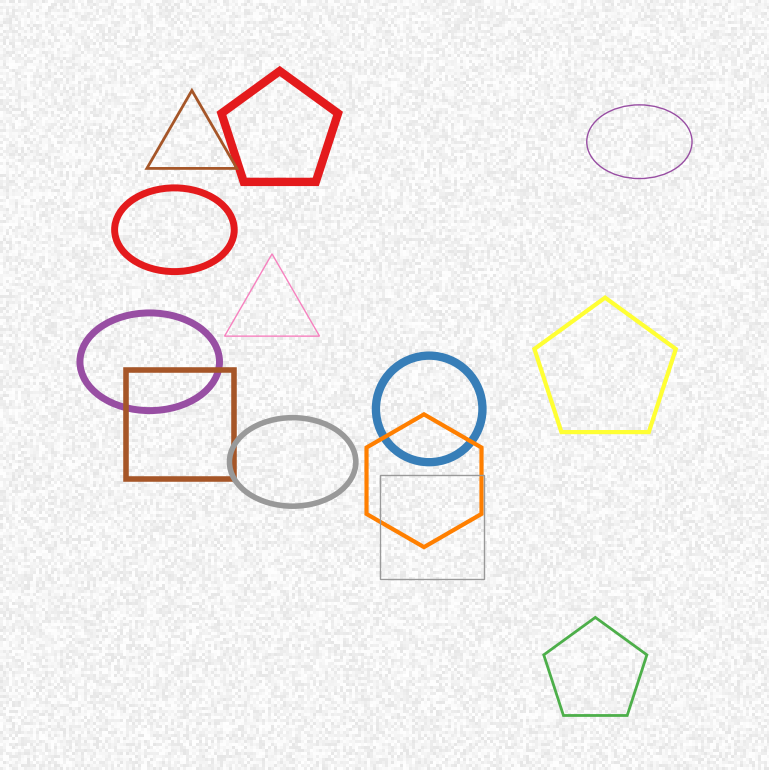[{"shape": "pentagon", "thickness": 3, "radius": 0.4, "center": [0.363, 0.828]}, {"shape": "oval", "thickness": 2.5, "radius": 0.39, "center": [0.227, 0.702]}, {"shape": "circle", "thickness": 3, "radius": 0.35, "center": [0.557, 0.469]}, {"shape": "pentagon", "thickness": 1, "radius": 0.35, "center": [0.773, 0.128]}, {"shape": "oval", "thickness": 0.5, "radius": 0.34, "center": [0.83, 0.816]}, {"shape": "oval", "thickness": 2.5, "radius": 0.45, "center": [0.194, 0.53]}, {"shape": "hexagon", "thickness": 1.5, "radius": 0.43, "center": [0.551, 0.376]}, {"shape": "pentagon", "thickness": 1.5, "radius": 0.48, "center": [0.786, 0.517]}, {"shape": "square", "thickness": 2, "radius": 0.35, "center": [0.234, 0.449]}, {"shape": "triangle", "thickness": 1, "radius": 0.34, "center": [0.249, 0.815]}, {"shape": "triangle", "thickness": 0.5, "radius": 0.36, "center": [0.353, 0.599]}, {"shape": "oval", "thickness": 2, "radius": 0.41, "center": [0.38, 0.4]}, {"shape": "square", "thickness": 0.5, "radius": 0.34, "center": [0.561, 0.316]}]